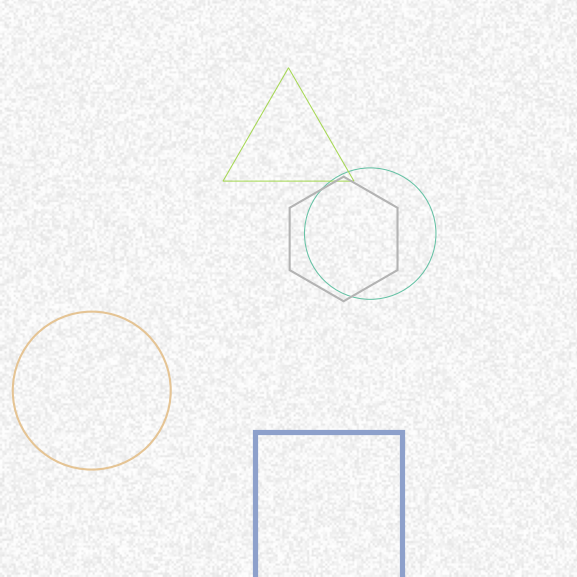[{"shape": "circle", "thickness": 0.5, "radius": 0.57, "center": [0.641, 0.595]}, {"shape": "square", "thickness": 2.5, "radius": 0.64, "center": [0.569, 0.123]}, {"shape": "triangle", "thickness": 0.5, "radius": 0.65, "center": [0.5, 0.751]}, {"shape": "circle", "thickness": 1, "radius": 0.68, "center": [0.159, 0.323]}, {"shape": "hexagon", "thickness": 1, "radius": 0.54, "center": [0.595, 0.585]}]